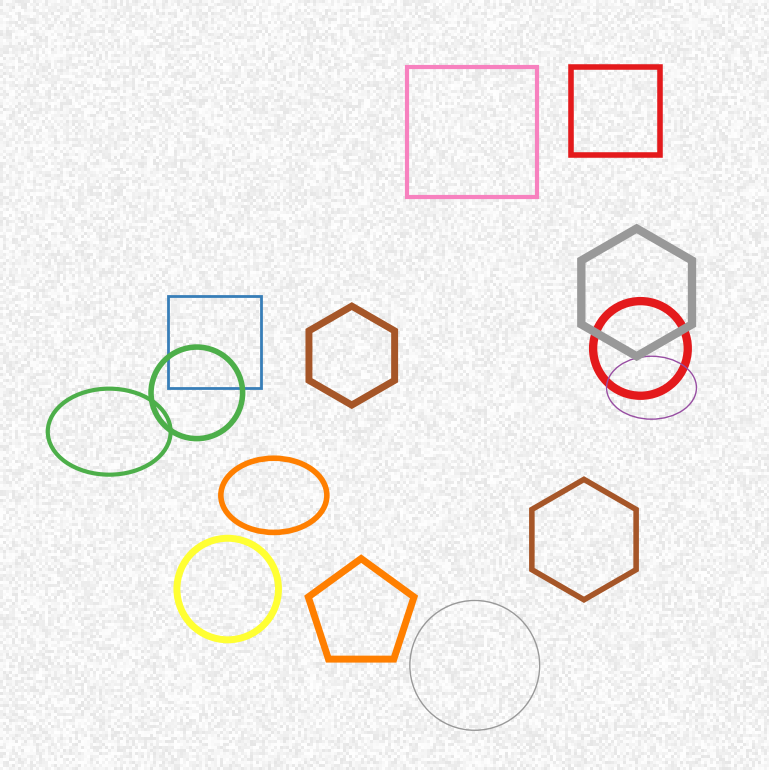[{"shape": "circle", "thickness": 3, "radius": 0.31, "center": [0.832, 0.547]}, {"shape": "square", "thickness": 2, "radius": 0.29, "center": [0.799, 0.856]}, {"shape": "square", "thickness": 1, "radius": 0.3, "center": [0.278, 0.556]}, {"shape": "oval", "thickness": 1.5, "radius": 0.4, "center": [0.142, 0.439]}, {"shape": "circle", "thickness": 2, "radius": 0.3, "center": [0.256, 0.49]}, {"shape": "oval", "thickness": 0.5, "radius": 0.29, "center": [0.846, 0.496]}, {"shape": "oval", "thickness": 2, "radius": 0.34, "center": [0.356, 0.357]}, {"shape": "pentagon", "thickness": 2.5, "radius": 0.36, "center": [0.469, 0.202]}, {"shape": "circle", "thickness": 2.5, "radius": 0.33, "center": [0.296, 0.235]}, {"shape": "hexagon", "thickness": 2.5, "radius": 0.32, "center": [0.457, 0.538]}, {"shape": "hexagon", "thickness": 2, "radius": 0.39, "center": [0.758, 0.299]}, {"shape": "square", "thickness": 1.5, "radius": 0.42, "center": [0.613, 0.829]}, {"shape": "circle", "thickness": 0.5, "radius": 0.42, "center": [0.617, 0.136]}, {"shape": "hexagon", "thickness": 3, "radius": 0.41, "center": [0.827, 0.62]}]